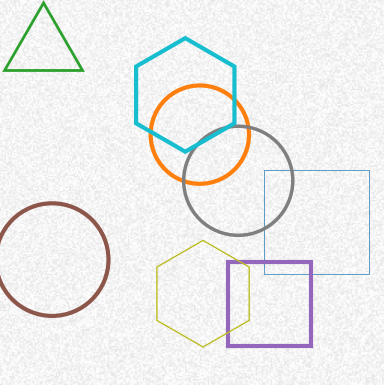[{"shape": "square", "thickness": 0.5, "radius": 0.68, "center": [0.822, 0.424]}, {"shape": "circle", "thickness": 3, "radius": 0.64, "center": [0.519, 0.65]}, {"shape": "triangle", "thickness": 2, "radius": 0.58, "center": [0.113, 0.875]}, {"shape": "square", "thickness": 3, "radius": 0.54, "center": [0.7, 0.21]}, {"shape": "circle", "thickness": 3, "radius": 0.73, "center": [0.135, 0.326]}, {"shape": "circle", "thickness": 2.5, "radius": 0.71, "center": [0.619, 0.53]}, {"shape": "hexagon", "thickness": 1, "radius": 0.69, "center": [0.527, 0.237]}, {"shape": "hexagon", "thickness": 3, "radius": 0.74, "center": [0.481, 0.754]}]